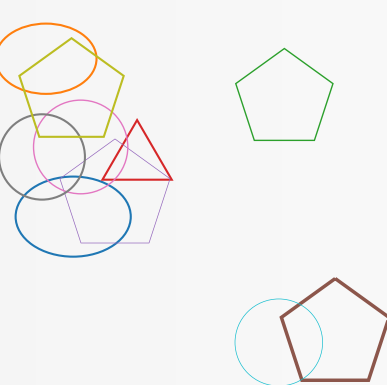[{"shape": "oval", "thickness": 1.5, "radius": 0.74, "center": [0.189, 0.437]}, {"shape": "oval", "thickness": 1.5, "radius": 0.65, "center": [0.119, 0.847]}, {"shape": "pentagon", "thickness": 1, "radius": 0.66, "center": [0.734, 0.742]}, {"shape": "triangle", "thickness": 1.5, "radius": 0.52, "center": [0.354, 0.585]}, {"shape": "pentagon", "thickness": 0.5, "radius": 0.75, "center": [0.297, 0.49]}, {"shape": "pentagon", "thickness": 2.5, "radius": 0.73, "center": [0.865, 0.13]}, {"shape": "circle", "thickness": 1, "radius": 0.61, "center": [0.208, 0.618]}, {"shape": "circle", "thickness": 1.5, "radius": 0.55, "center": [0.108, 0.592]}, {"shape": "pentagon", "thickness": 1.5, "radius": 0.71, "center": [0.185, 0.759]}, {"shape": "circle", "thickness": 0.5, "radius": 0.57, "center": [0.719, 0.11]}]